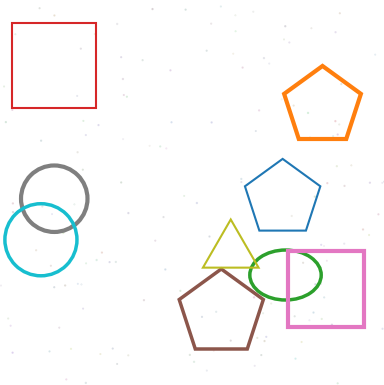[{"shape": "pentagon", "thickness": 1.5, "radius": 0.51, "center": [0.734, 0.484]}, {"shape": "pentagon", "thickness": 3, "radius": 0.52, "center": [0.838, 0.724]}, {"shape": "oval", "thickness": 2.5, "radius": 0.46, "center": [0.742, 0.286]}, {"shape": "square", "thickness": 1.5, "radius": 0.55, "center": [0.141, 0.829]}, {"shape": "pentagon", "thickness": 2.5, "radius": 0.57, "center": [0.575, 0.186]}, {"shape": "square", "thickness": 3, "radius": 0.49, "center": [0.846, 0.25]}, {"shape": "circle", "thickness": 3, "radius": 0.43, "center": [0.141, 0.484]}, {"shape": "triangle", "thickness": 1.5, "radius": 0.42, "center": [0.599, 0.347]}, {"shape": "circle", "thickness": 2.5, "radius": 0.47, "center": [0.106, 0.377]}]